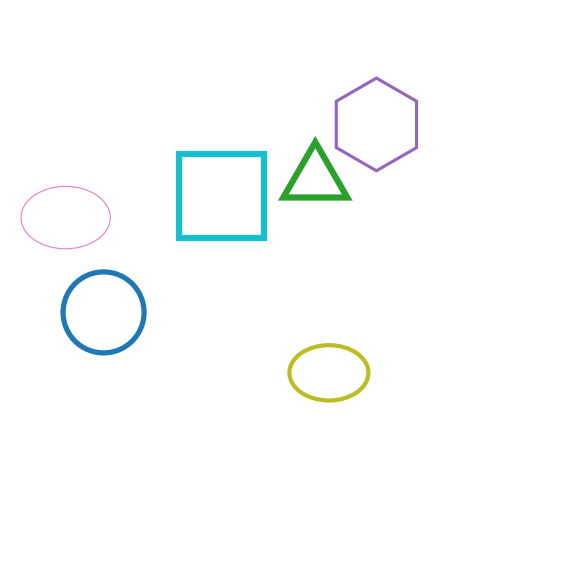[{"shape": "circle", "thickness": 2.5, "radius": 0.35, "center": [0.179, 0.458]}, {"shape": "triangle", "thickness": 3, "radius": 0.32, "center": [0.546, 0.689]}, {"shape": "hexagon", "thickness": 1.5, "radius": 0.4, "center": [0.652, 0.784]}, {"shape": "oval", "thickness": 0.5, "radius": 0.39, "center": [0.114, 0.622]}, {"shape": "oval", "thickness": 2, "radius": 0.34, "center": [0.57, 0.354]}, {"shape": "square", "thickness": 3, "radius": 0.37, "center": [0.384, 0.66]}]